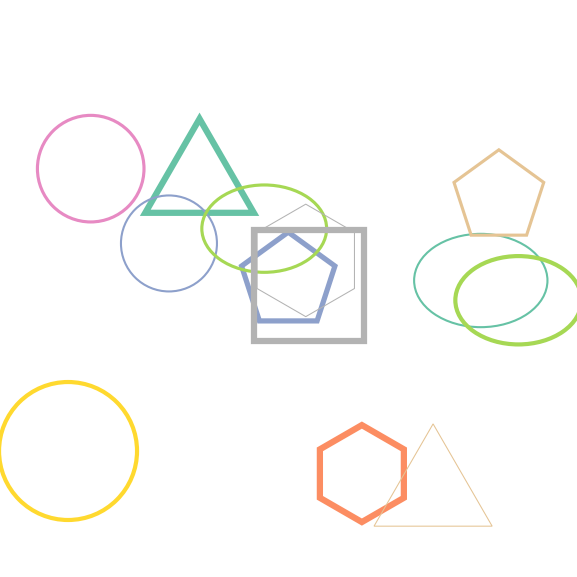[{"shape": "oval", "thickness": 1, "radius": 0.58, "center": [0.833, 0.513]}, {"shape": "triangle", "thickness": 3, "radius": 0.54, "center": [0.346, 0.685]}, {"shape": "hexagon", "thickness": 3, "radius": 0.42, "center": [0.627, 0.179]}, {"shape": "pentagon", "thickness": 2.5, "radius": 0.42, "center": [0.499, 0.512]}, {"shape": "circle", "thickness": 1, "radius": 0.42, "center": [0.293, 0.578]}, {"shape": "circle", "thickness": 1.5, "radius": 0.46, "center": [0.157, 0.707]}, {"shape": "oval", "thickness": 1.5, "radius": 0.54, "center": [0.458, 0.603]}, {"shape": "oval", "thickness": 2, "radius": 0.55, "center": [0.898, 0.479]}, {"shape": "circle", "thickness": 2, "radius": 0.6, "center": [0.118, 0.218]}, {"shape": "triangle", "thickness": 0.5, "radius": 0.59, "center": [0.75, 0.147]}, {"shape": "pentagon", "thickness": 1.5, "radius": 0.41, "center": [0.864, 0.658]}, {"shape": "hexagon", "thickness": 0.5, "radius": 0.49, "center": [0.529, 0.548]}, {"shape": "square", "thickness": 3, "radius": 0.48, "center": [0.535, 0.504]}]